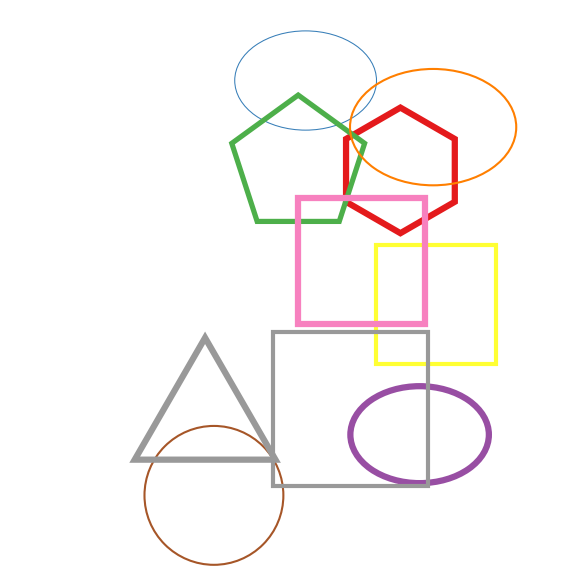[{"shape": "hexagon", "thickness": 3, "radius": 0.54, "center": [0.693, 0.704]}, {"shape": "oval", "thickness": 0.5, "radius": 0.61, "center": [0.529, 0.86]}, {"shape": "pentagon", "thickness": 2.5, "radius": 0.6, "center": [0.516, 0.714]}, {"shape": "oval", "thickness": 3, "radius": 0.6, "center": [0.727, 0.246]}, {"shape": "oval", "thickness": 1, "radius": 0.72, "center": [0.75, 0.779]}, {"shape": "square", "thickness": 2, "radius": 0.52, "center": [0.755, 0.472]}, {"shape": "circle", "thickness": 1, "radius": 0.6, "center": [0.37, 0.141]}, {"shape": "square", "thickness": 3, "radius": 0.55, "center": [0.626, 0.547]}, {"shape": "square", "thickness": 2, "radius": 0.67, "center": [0.607, 0.291]}, {"shape": "triangle", "thickness": 3, "radius": 0.7, "center": [0.355, 0.274]}]